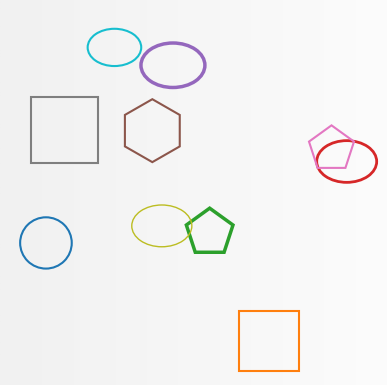[{"shape": "circle", "thickness": 1.5, "radius": 0.33, "center": [0.119, 0.369]}, {"shape": "square", "thickness": 1.5, "radius": 0.39, "center": [0.694, 0.114]}, {"shape": "pentagon", "thickness": 2.5, "radius": 0.32, "center": [0.541, 0.396]}, {"shape": "oval", "thickness": 2, "radius": 0.39, "center": [0.895, 0.581]}, {"shape": "oval", "thickness": 2.5, "radius": 0.41, "center": [0.446, 0.831]}, {"shape": "hexagon", "thickness": 1.5, "radius": 0.41, "center": [0.393, 0.661]}, {"shape": "pentagon", "thickness": 1.5, "radius": 0.31, "center": [0.856, 0.613]}, {"shape": "square", "thickness": 1.5, "radius": 0.43, "center": [0.166, 0.662]}, {"shape": "oval", "thickness": 1, "radius": 0.39, "center": [0.418, 0.413]}, {"shape": "oval", "thickness": 1.5, "radius": 0.35, "center": [0.295, 0.877]}]